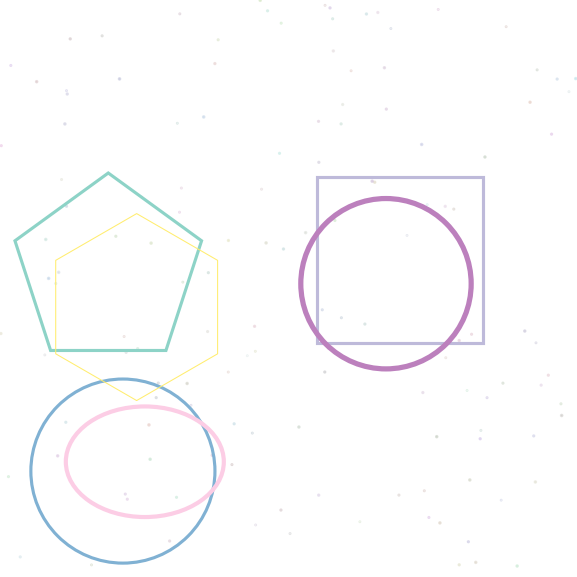[{"shape": "pentagon", "thickness": 1.5, "radius": 0.85, "center": [0.187, 0.53]}, {"shape": "square", "thickness": 1.5, "radius": 0.72, "center": [0.693, 0.549]}, {"shape": "circle", "thickness": 1.5, "radius": 0.8, "center": [0.213, 0.183]}, {"shape": "oval", "thickness": 2, "radius": 0.68, "center": [0.251, 0.2]}, {"shape": "circle", "thickness": 2.5, "radius": 0.74, "center": [0.668, 0.508]}, {"shape": "hexagon", "thickness": 0.5, "radius": 0.81, "center": [0.237, 0.467]}]